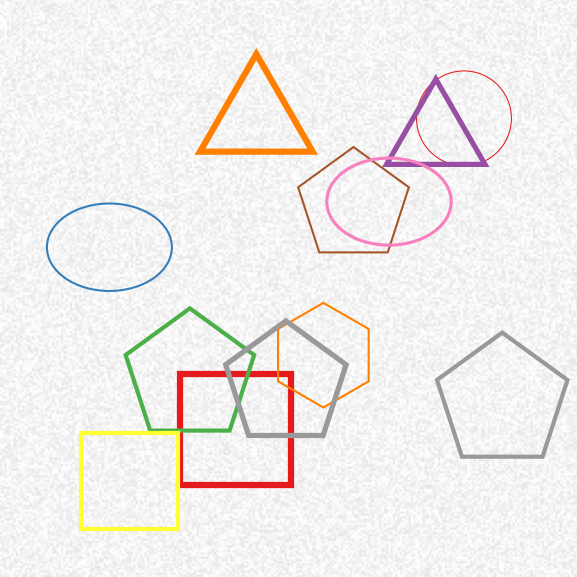[{"shape": "circle", "thickness": 0.5, "radius": 0.41, "center": [0.803, 0.794]}, {"shape": "square", "thickness": 3, "radius": 0.48, "center": [0.408, 0.255]}, {"shape": "oval", "thickness": 1, "radius": 0.54, "center": [0.189, 0.571]}, {"shape": "pentagon", "thickness": 2, "radius": 0.58, "center": [0.329, 0.348]}, {"shape": "triangle", "thickness": 2.5, "radius": 0.49, "center": [0.755, 0.764]}, {"shape": "hexagon", "thickness": 1, "radius": 0.45, "center": [0.56, 0.384]}, {"shape": "triangle", "thickness": 3, "radius": 0.56, "center": [0.444, 0.793]}, {"shape": "square", "thickness": 2, "radius": 0.42, "center": [0.224, 0.166]}, {"shape": "pentagon", "thickness": 1, "radius": 0.5, "center": [0.612, 0.644]}, {"shape": "oval", "thickness": 1.5, "radius": 0.54, "center": [0.674, 0.65]}, {"shape": "pentagon", "thickness": 2.5, "radius": 0.55, "center": [0.495, 0.334]}, {"shape": "pentagon", "thickness": 2, "radius": 0.59, "center": [0.87, 0.304]}]